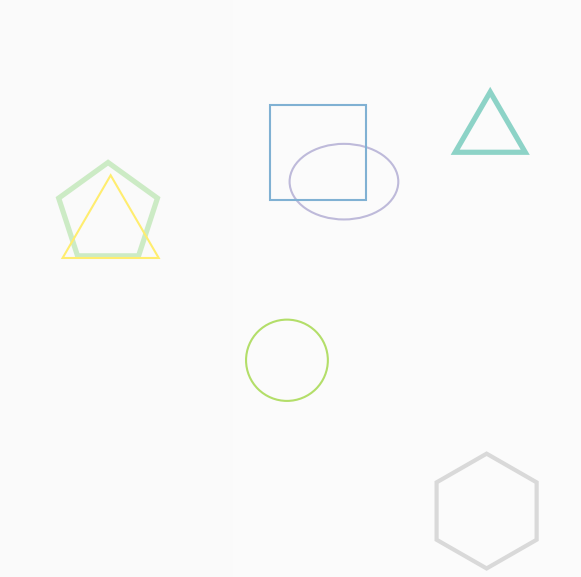[{"shape": "triangle", "thickness": 2.5, "radius": 0.35, "center": [0.843, 0.77]}, {"shape": "oval", "thickness": 1, "radius": 0.47, "center": [0.592, 0.685]}, {"shape": "square", "thickness": 1, "radius": 0.41, "center": [0.548, 0.735]}, {"shape": "circle", "thickness": 1, "radius": 0.35, "center": [0.494, 0.375]}, {"shape": "hexagon", "thickness": 2, "radius": 0.5, "center": [0.837, 0.114]}, {"shape": "pentagon", "thickness": 2.5, "radius": 0.45, "center": [0.186, 0.628]}, {"shape": "triangle", "thickness": 1, "radius": 0.48, "center": [0.19, 0.6]}]